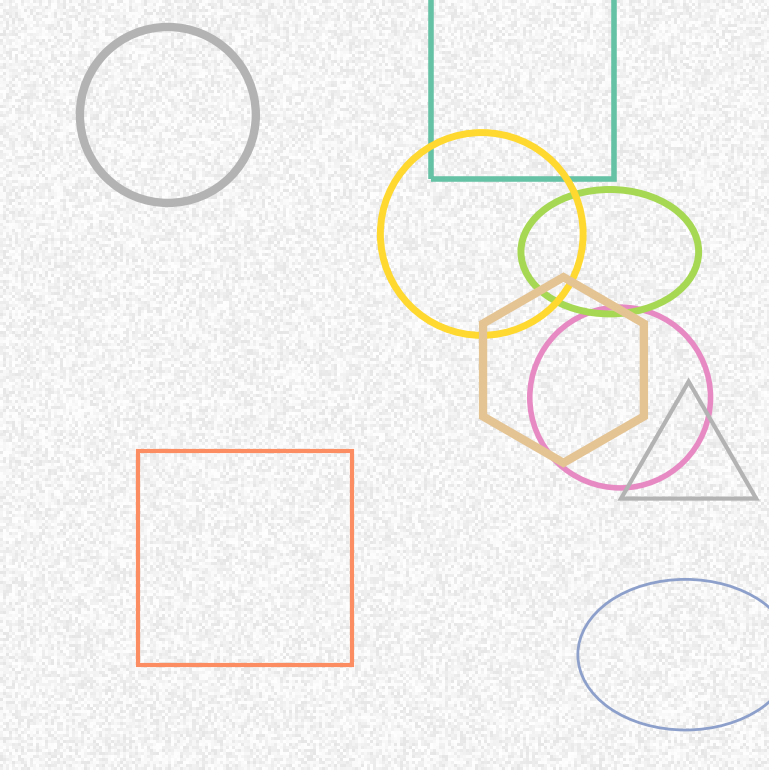[{"shape": "square", "thickness": 2, "radius": 0.59, "center": [0.679, 0.887]}, {"shape": "square", "thickness": 1.5, "radius": 0.7, "center": [0.318, 0.276]}, {"shape": "oval", "thickness": 1, "radius": 0.7, "center": [0.89, 0.15]}, {"shape": "circle", "thickness": 2, "radius": 0.59, "center": [0.805, 0.484]}, {"shape": "oval", "thickness": 2.5, "radius": 0.58, "center": [0.792, 0.673]}, {"shape": "circle", "thickness": 2.5, "radius": 0.66, "center": [0.626, 0.696]}, {"shape": "hexagon", "thickness": 3, "radius": 0.6, "center": [0.732, 0.519]}, {"shape": "circle", "thickness": 3, "radius": 0.57, "center": [0.218, 0.851]}, {"shape": "triangle", "thickness": 1.5, "radius": 0.51, "center": [0.894, 0.403]}]